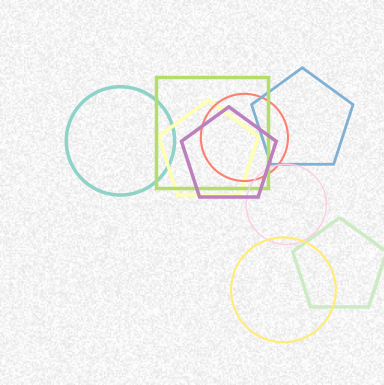[{"shape": "circle", "thickness": 2.5, "radius": 0.7, "center": [0.313, 0.634]}, {"shape": "pentagon", "thickness": 2.5, "radius": 0.68, "center": [0.542, 0.604]}, {"shape": "circle", "thickness": 1.5, "radius": 0.57, "center": [0.635, 0.643]}, {"shape": "pentagon", "thickness": 2, "radius": 0.69, "center": [0.785, 0.686]}, {"shape": "square", "thickness": 2.5, "radius": 0.72, "center": [0.551, 0.657]}, {"shape": "circle", "thickness": 1, "radius": 0.52, "center": [0.744, 0.469]}, {"shape": "pentagon", "thickness": 2.5, "radius": 0.65, "center": [0.594, 0.593]}, {"shape": "pentagon", "thickness": 2.5, "radius": 0.64, "center": [0.882, 0.307]}, {"shape": "circle", "thickness": 1.5, "radius": 0.68, "center": [0.736, 0.247]}]